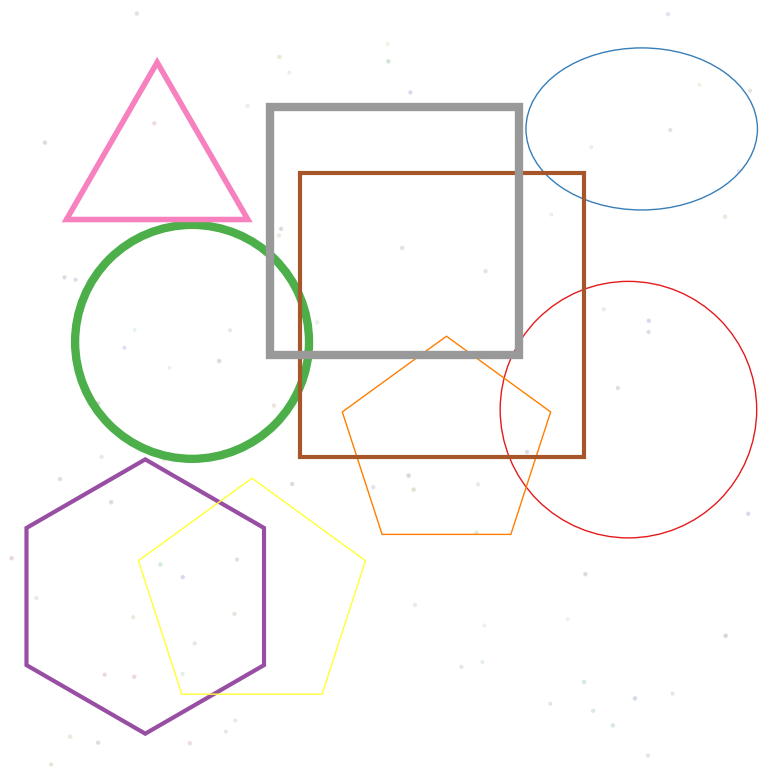[{"shape": "circle", "thickness": 0.5, "radius": 0.83, "center": [0.816, 0.468]}, {"shape": "oval", "thickness": 0.5, "radius": 0.75, "center": [0.833, 0.833]}, {"shape": "circle", "thickness": 3, "radius": 0.76, "center": [0.249, 0.556]}, {"shape": "hexagon", "thickness": 1.5, "radius": 0.89, "center": [0.189, 0.225]}, {"shape": "pentagon", "thickness": 0.5, "radius": 0.71, "center": [0.58, 0.421]}, {"shape": "pentagon", "thickness": 0.5, "radius": 0.78, "center": [0.327, 0.224]}, {"shape": "square", "thickness": 1.5, "radius": 0.92, "center": [0.574, 0.591]}, {"shape": "triangle", "thickness": 2, "radius": 0.68, "center": [0.204, 0.783]}, {"shape": "square", "thickness": 3, "radius": 0.81, "center": [0.512, 0.7]}]